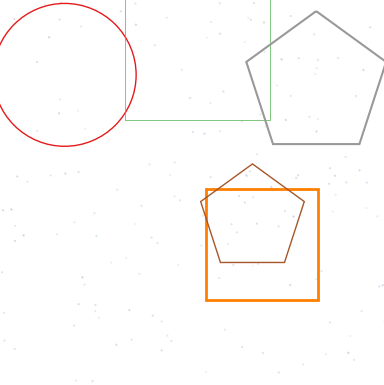[{"shape": "circle", "thickness": 1, "radius": 0.93, "center": [0.168, 0.806]}, {"shape": "square", "thickness": 0.5, "radius": 0.94, "center": [0.514, 0.876]}, {"shape": "square", "thickness": 2, "radius": 0.73, "center": [0.681, 0.365]}, {"shape": "pentagon", "thickness": 1, "radius": 0.71, "center": [0.656, 0.433]}, {"shape": "pentagon", "thickness": 1.5, "radius": 0.95, "center": [0.821, 0.78]}]